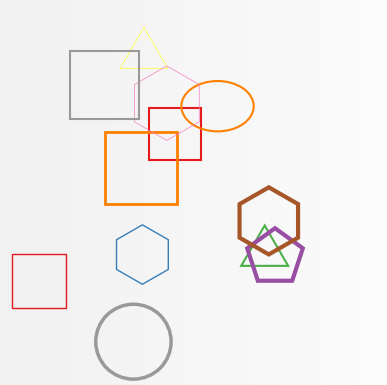[{"shape": "square", "thickness": 1, "radius": 0.35, "center": [0.1, 0.269]}, {"shape": "square", "thickness": 1.5, "radius": 0.34, "center": [0.452, 0.653]}, {"shape": "hexagon", "thickness": 1, "radius": 0.39, "center": [0.368, 0.339]}, {"shape": "triangle", "thickness": 1.5, "radius": 0.35, "center": [0.683, 0.344]}, {"shape": "pentagon", "thickness": 3, "radius": 0.38, "center": [0.71, 0.332]}, {"shape": "oval", "thickness": 1.5, "radius": 0.47, "center": [0.561, 0.724]}, {"shape": "square", "thickness": 2, "radius": 0.46, "center": [0.364, 0.564]}, {"shape": "triangle", "thickness": 0.5, "radius": 0.35, "center": [0.372, 0.858]}, {"shape": "hexagon", "thickness": 3, "radius": 0.44, "center": [0.694, 0.426]}, {"shape": "hexagon", "thickness": 0.5, "radius": 0.48, "center": [0.43, 0.732]}, {"shape": "square", "thickness": 1.5, "radius": 0.45, "center": [0.27, 0.779]}, {"shape": "circle", "thickness": 2.5, "radius": 0.49, "center": [0.344, 0.113]}]